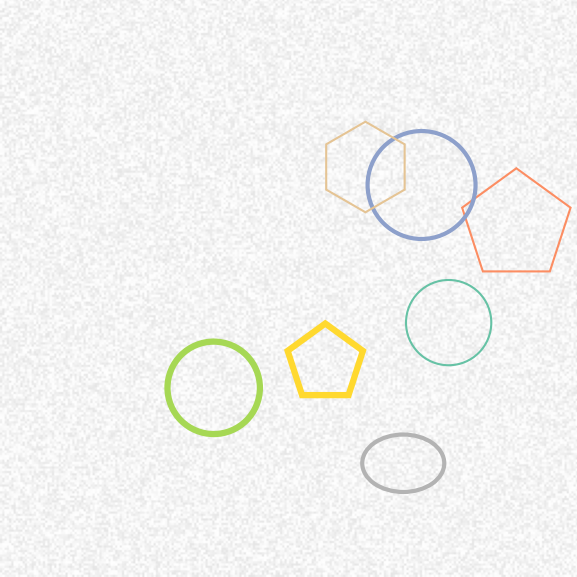[{"shape": "circle", "thickness": 1, "radius": 0.37, "center": [0.777, 0.44]}, {"shape": "pentagon", "thickness": 1, "radius": 0.49, "center": [0.894, 0.609]}, {"shape": "circle", "thickness": 2, "radius": 0.47, "center": [0.73, 0.679]}, {"shape": "circle", "thickness": 3, "radius": 0.4, "center": [0.37, 0.328]}, {"shape": "pentagon", "thickness": 3, "radius": 0.34, "center": [0.563, 0.37]}, {"shape": "hexagon", "thickness": 1, "radius": 0.39, "center": [0.633, 0.71]}, {"shape": "oval", "thickness": 2, "radius": 0.36, "center": [0.698, 0.197]}]